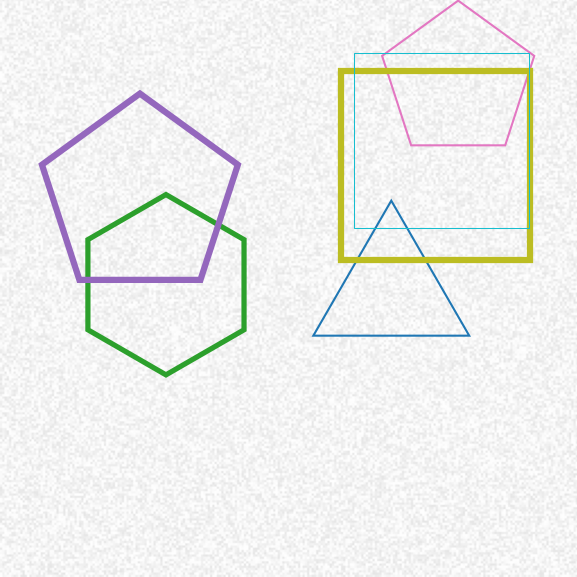[{"shape": "triangle", "thickness": 1, "radius": 0.78, "center": [0.678, 0.496]}, {"shape": "hexagon", "thickness": 2.5, "radius": 0.78, "center": [0.287, 0.506]}, {"shape": "pentagon", "thickness": 3, "radius": 0.89, "center": [0.242, 0.659]}, {"shape": "pentagon", "thickness": 1, "radius": 0.69, "center": [0.793, 0.86]}, {"shape": "square", "thickness": 3, "radius": 0.82, "center": [0.754, 0.712]}, {"shape": "square", "thickness": 0.5, "radius": 0.76, "center": [0.764, 0.755]}]